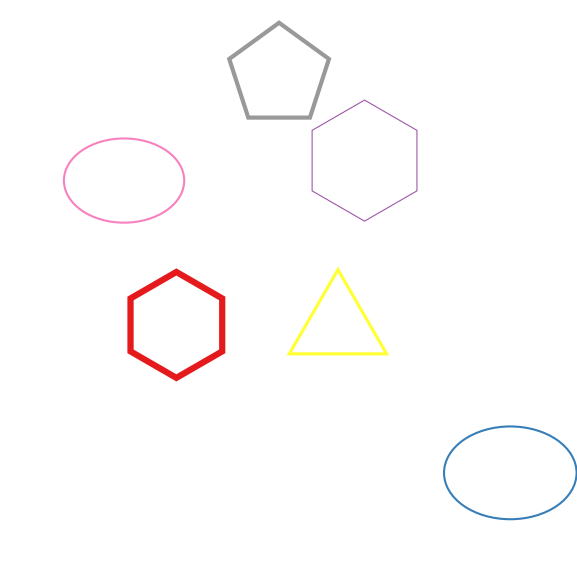[{"shape": "hexagon", "thickness": 3, "radius": 0.46, "center": [0.305, 0.437]}, {"shape": "oval", "thickness": 1, "radius": 0.57, "center": [0.884, 0.18]}, {"shape": "hexagon", "thickness": 0.5, "radius": 0.52, "center": [0.631, 0.721]}, {"shape": "triangle", "thickness": 1.5, "radius": 0.49, "center": [0.585, 0.435]}, {"shape": "oval", "thickness": 1, "radius": 0.52, "center": [0.215, 0.686]}, {"shape": "pentagon", "thickness": 2, "radius": 0.45, "center": [0.483, 0.869]}]